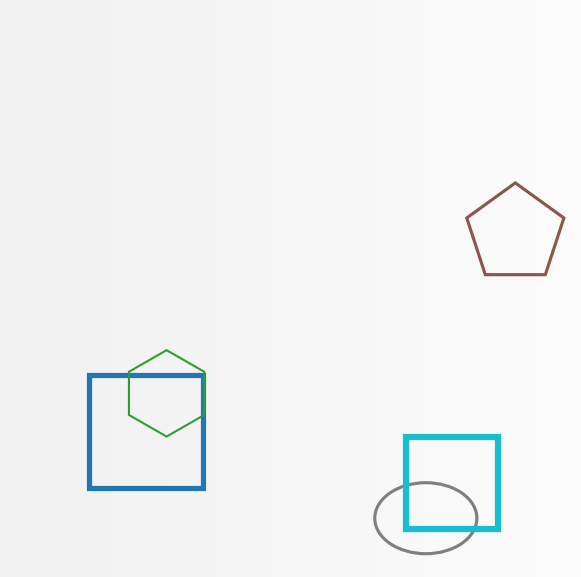[{"shape": "square", "thickness": 2.5, "radius": 0.49, "center": [0.251, 0.252]}, {"shape": "hexagon", "thickness": 1, "radius": 0.37, "center": [0.287, 0.318]}, {"shape": "pentagon", "thickness": 1.5, "radius": 0.44, "center": [0.887, 0.595]}, {"shape": "oval", "thickness": 1.5, "radius": 0.44, "center": [0.733, 0.102]}, {"shape": "square", "thickness": 3, "radius": 0.4, "center": [0.778, 0.163]}]